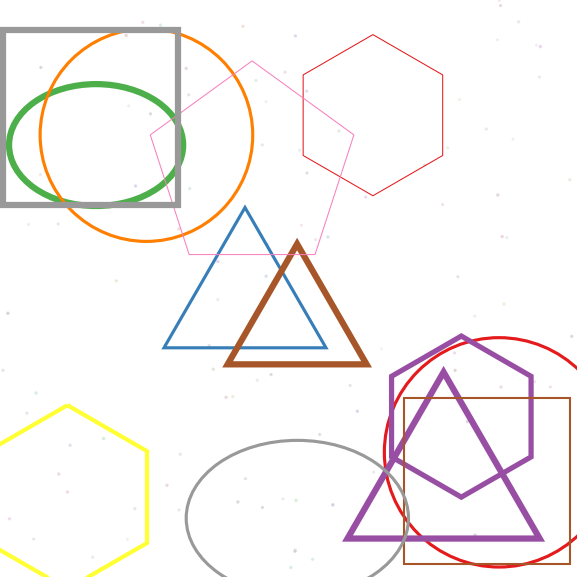[{"shape": "hexagon", "thickness": 0.5, "radius": 0.7, "center": [0.646, 0.8]}, {"shape": "circle", "thickness": 1.5, "radius": 0.99, "center": [0.864, 0.216]}, {"shape": "triangle", "thickness": 1.5, "radius": 0.81, "center": [0.424, 0.478]}, {"shape": "oval", "thickness": 3, "radius": 0.75, "center": [0.166, 0.748]}, {"shape": "triangle", "thickness": 3, "radius": 0.96, "center": [0.768, 0.163]}, {"shape": "hexagon", "thickness": 2.5, "radius": 0.7, "center": [0.799, 0.278]}, {"shape": "circle", "thickness": 1.5, "radius": 0.92, "center": [0.254, 0.765]}, {"shape": "hexagon", "thickness": 2, "radius": 0.8, "center": [0.117, 0.138]}, {"shape": "triangle", "thickness": 3, "radius": 0.69, "center": [0.514, 0.438]}, {"shape": "square", "thickness": 1, "radius": 0.72, "center": [0.843, 0.167]}, {"shape": "pentagon", "thickness": 0.5, "radius": 0.93, "center": [0.437, 0.708]}, {"shape": "oval", "thickness": 1.5, "radius": 0.96, "center": [0.515, 0.102]}, {"shape": "square", "thickness": 3, "radius": 0.76, "center": [0.156, 0.795]}]